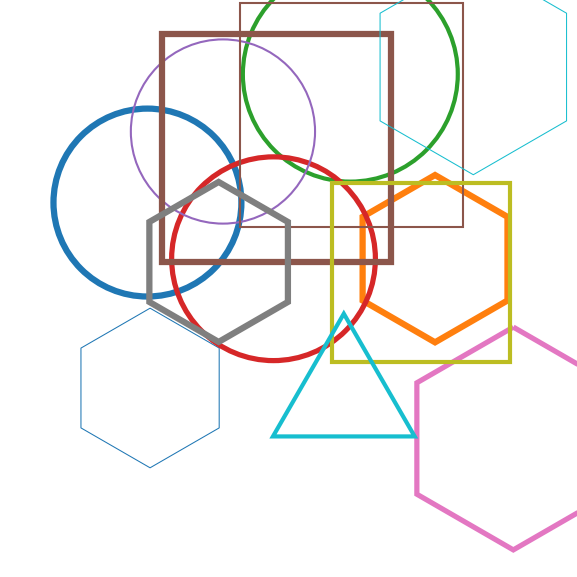[{"shape": "hexagon", "thickness": 0.5, "radius": 0.69, "center": [0.26, 0.327]}, {"shape": "circle", "thickness": 3, "radius": 0.81, "center": [0.255, 0.648]}, {"shape": "hexagon", "thickness": 3, "radius": 0.72, "center": [0.753, 0.551]}, {"shape": "circle", "thickness": 2, "radius": 0.93, "center": [0.607, 0.871]}, {"shape": "circle", "thickness": 2.5, "radius": 0.88, "center": [0.474, 0.551]}, {"shape": "circle", "thickness": 1, "radius": 0.8, "center": [0.386, 0.771]}, {"shape": "square", "thickness": 3, "radius": 0.99, "center": [0.479, 0.743]}, {"shape": "square", "thickness": 1, "radius": 0.97, "center": [0.608, 0.8]}, {"shape": "hexagon", "thickness": 2.5, "radius": 0.96, "center": [0.889, 0.24]}, {"shape": "hexagon", "thickness": 3, "radius": 0.69, "center": [0.379, 0.546]}, {"shape": "square", "thickness": 2, "radius": 0.77, "center": [0.729, 0.528]}, {"shape": "hexagon", "thickness": 0.5, "radius": 0.93, "center": [0.82, 0.883]}, {"shape": "triangle", "thickness": 2, "radius": 0.71, "center": [0.595, 0.314]}]